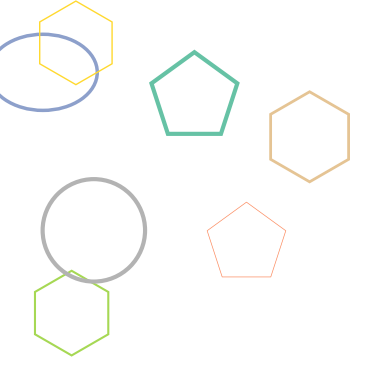[{"shape": "pentagon", "thickness": 3, "radius": 0.59, "center": [0.505, 0.747]}, {"shape": "pentagon", "thickness": 0.5, "radius": 0.54, "center": [0.64, 0.368]}, {"shape": "oval", "thickness": 2.5, "radius": 0.71, "center": [0.111, 0.812]}, {"shape": "hexagon", "thickness": 1.5, "radius": 0.55, "center": [0.186, 0.187]}, {"shape": "hexagon", "thickness": 1, "radius": 0.54, "center": [0.197, 0.889]}, {"shape": "hexagon", "thickness": 2, "radius": 0.58, "center": [0.804, 0.645]}, {"shape": "circle", "thickness": 3, "radius": 0.67, "center": [0.244, 0.402]}]